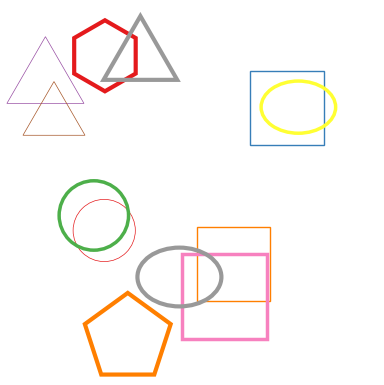[{"shape": "hexagon", "thickness": 3, "radius": 0.46, "center": [0.273, 0.855]}, {"shape": "circle", "thickness": 0.5, "radius": 0.4, "center": [0.271, 0.401]}, {"shape": "square", "thickness": 1, "radius": 0.48, "center": [0.745, 0.719]}, {"shape": "circle", "thickness": 2.5, "radius": 0.45, "center": [0.244, 0.44]}, {"shape": "triangle", "thickness": 0.5, "radius": 0.58, "center": [0.118, 0.789]}, {"shape": "square", "thickness": 1, "radius": 0.48, "center": [0.607, 0.314]}, {"shape": "pentagon", "thickness": 3, "radius": 0.59, "center": [0.332, 0.122]}, {"shape": "oval", "thickness": 2.5, "radius": 0.48, "center": [0.775, 0.722]}, {"shape": "triangle", "thickness": 0.5, "radius": 0.47, "center": [0.14, 0.695]}, {"shape": "square", "thickness": 2.5, "radius": 0.55, "center": [0.584, 0.23]}, {"shape": "triangle", "thickness": 3, "radius": 0.55, "center": [0.365, 0.848]}, {"shape": "oval", "thickness": 3, "radius": 0.55, "center": [0.466, 0.28]}]